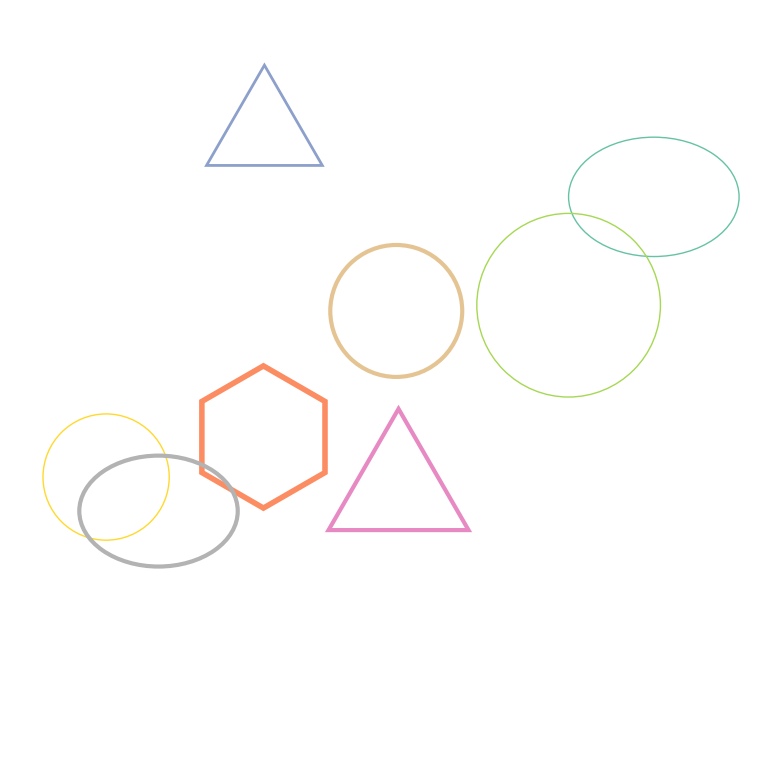[{"shape": "oval", "thickness": 0.5, "radius": 0.55, "center": [0.849, 0.744]}, {"shape": "hexagon", "thickness": 2, "radius": 0.46, "center": [0.342, 0.432]}, {"shape": "triangle", "thickness": 1, "radius": 0.43, "center": [0.343, 0.829]}, {"shape": "triangle", "thickness": 1.5, "radius": 0.52, "center": [0.518, 0.364]}, {"shape": "circle", "thickness": 0.5, "radius": 0.6, "center": [0.738, 0.604]}, {"shape": "circle", "thickness": 0.5, "radius": 0.41, "center": [0.138, 0.38]}, {"shape": "circle", "thickness": 1.5, "radius": 0.43, "center": [0.515, 0.596]}, {"shape": "oval", "thickness": 1.5, "radius": 0.51, "center": [0.206, 0.336]}]